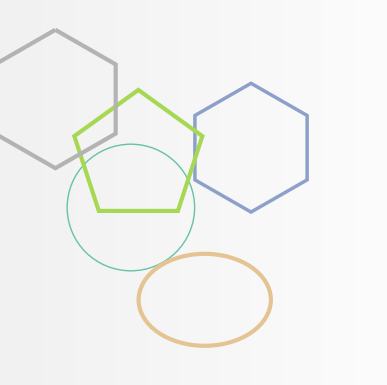[{"shape": "circle", "thickness": 1, "radius": 0.82, "center": [0.338, 0.461]}, {"shape": "hexagon", "thickness": 2.5, "radius": 0.84, "center": [0.648, 0.616]}, {"shape": "pentagon", "thickness": 3, "radius": 0.87, "center": [0.357, 0.593]}, {"shape": "oval", "thickness": 3, "radius": 0.85, "center": [0.528, 0.221]}, {"shape": "hexagon", "thickness": 3, "radius": 0.9, "center": [0.143, 0.743]}]